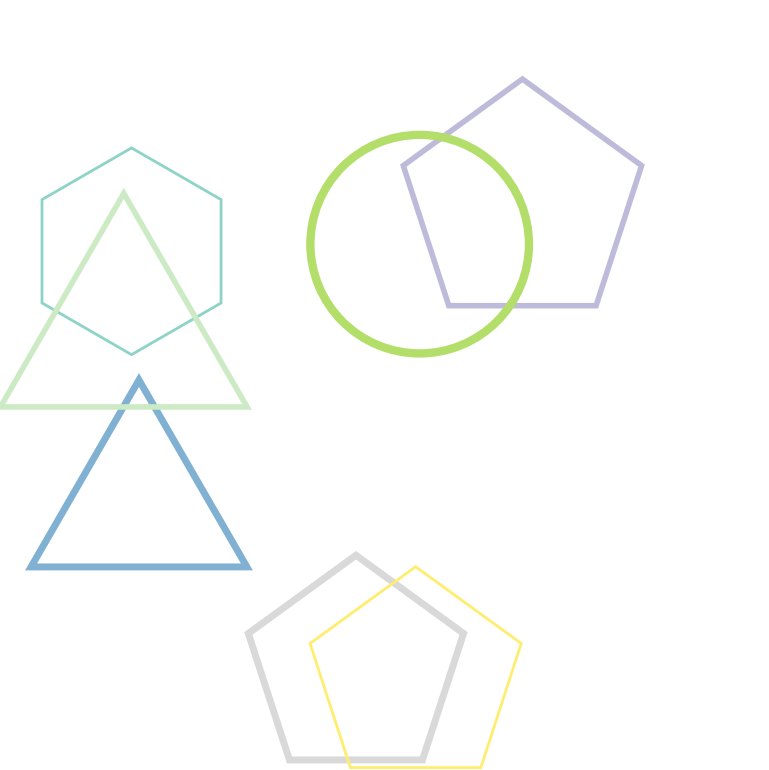[{"shape": "hexagon", "thickness": 1, "radius": 0.67, "center": [0.171, 0.674]}, {"shape": "pentagon", "thickness": 2, "radius": 0.81, "center": [0.678, 0.735]}, {"shape": "triangle", "thickness": 2.5, "radius": 0.81, "center": [0.18, 0.345]}, {"shape": "circle", "thickness": 3, "radius": 0.71, "center": [0.545, 0.683]}, {"shape": "pentagon", "thickness": 2.5, "radius": 0.73, "center": [0.462, 0.132]}, {"shape": "triangle", "thickness": 2, "radius": 0.92, "center": [0.161, 0.564]}, {"shape": "pentagon", "thickness": 1, "radius": 0.72, "center": [0.54, 0.12]}]